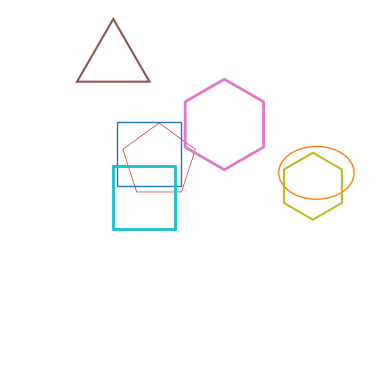[{"shape": "square", "thickness": 1, "radius": 0.42, "center": [0.388, 0.599]}, {"shape": "oval", "thickness": 1, "radius": 0.49, "center": [0.822, 0.551]}, {"shape": "pentagon", "thickness": 0.5, "radius": 0.5, "center": [0.413, 0.581]}, {"shape": "triangle", "thickness": 1.5, "radius": 0.54, "center": [0.294, 0.842]}, {"shape": "hexagon", "thickness": 2, "radius": 0.59, "center": [0.583, 0.677]}, {"shape": "hexagon", "thickness": 1.5, "radius": 0.43, "center": [0.813, 0.516]}, {"shape": "square", "thickness": 2, "radius": 0.41, "center": [0.374, 0.488]}]